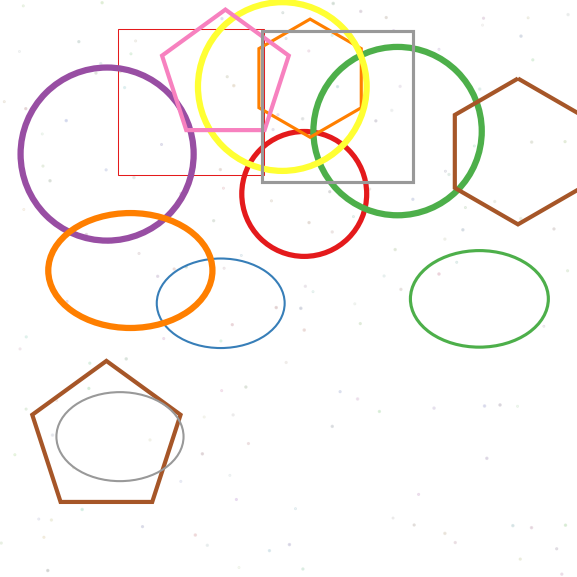[{"shape": "circle", "thickness": 2.5, "radius": 0.54, "center": [0.527, 0.663]}, {"shape": "square", "thickness": 0.5, "radius": 0.63, "center": [0.33, 0.823]}, {"shape": "oval", "thickness": 1, "radius": 0.55, "center": [0.382, 0.474]}, {"shape": "circle", "thickness": 3, "radius": 0.73, "center": [0.688, 0.772]}, {"shape": "oval", "thickness": 1.5, "radius": 0.6, "center": [0.83, 0.482]}, {"shape": "circle", "thickness": 3, "radius": 0.75, "center": [0.185, 0.732]}, {"shape": "oval", "thickness": 3, "radius": 0.71, "center": [0.226, 0.531]}, {"shape": "hexagon", "thickness": 1.5, "radius": 0.51, "center": [0.537, 0.864]}, {"shape": "circle", "thickness": 3, "radius": 0.73, "center": [0.489, 0.849]}, {"shape": "hexagon", "thickness": 2, "radius": 0.63, "center": [0.897, 0.737]}, {"shape": "pentagon", "thickness": 2, "radius": 0.67, "center": [0.184, 0.239]}, {"shape": "pentagon", "thickness": 2, "radius": 0.58, "center": [0.39, 0.867]}, {"shape": "square", "thickness": 1.5, "radius": 0.65, "center": [0.585, 0.815]}, {"shape": "oval", "thickness": 1, "radius": 0.55, "center": [0.208, 0.243]}]